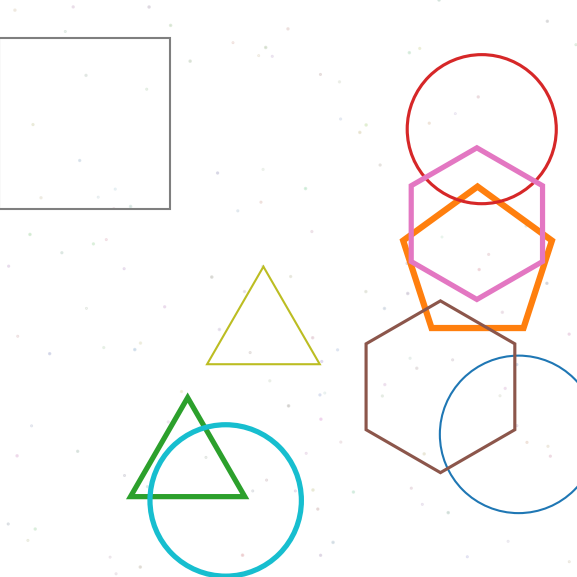[{"shape": "circle", "thickness": 1, "radius": 0.68, "center": [0.898, 0.247]}, {"shape": "pentagon", "thickness": 3, "radius": 0.68, "center": [0.827, 0.541]}, {"shape": "triangle", "thickness": 2.5, "radius": 0.57, "center": [0.325, 0.196]}, {"shape": "circle", "thickness": 1.5, "radius": 0.65, "center": [0.834, 0.775]}, {"shape": "hexagon", "thickness": 1.5, "radius": 0.74, "center": [0.763, 0.329]}, {"shape": "hexagon", "thickness": 2.5, "radius": 0.66, "center": [0.826, 0.612]}, {"shape": "square", "thickness": 1, "radius": 0.74, "center": [0.147, 0.785]}, {"shape": "triangle", "thickness": 1, "radius": 0.56, "center": [0.456, 0.425]}, {"shape": "circle", "thickness": 2.5, "radius": 0.66, "center": [0.391, 0.133]}]